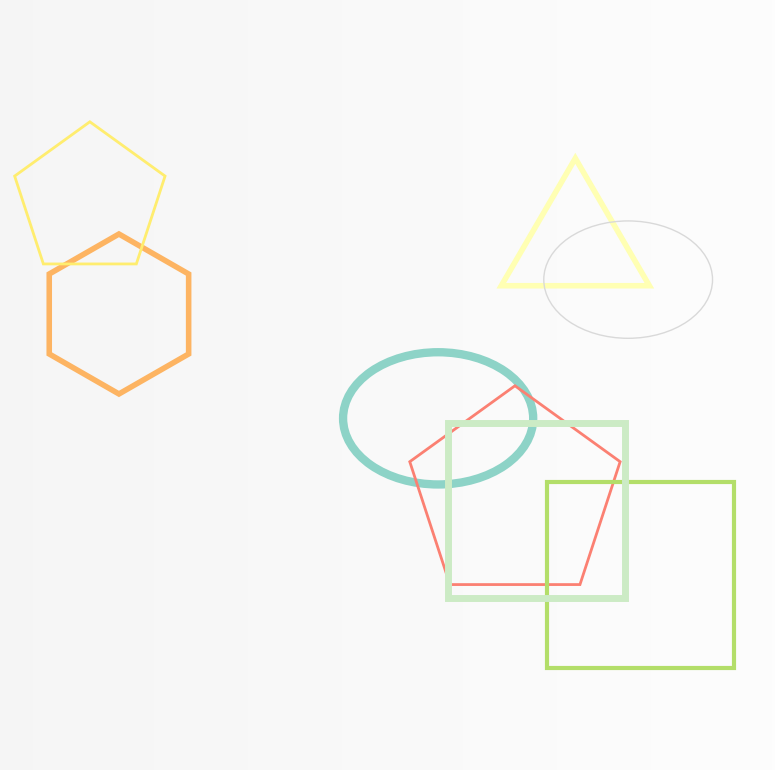[{"shape": "oval", "thickness": 3, "radius": 0.61, "center": [0.565, 0.457]}, {"shape": "triangle", "thickness": 2, "radius": 0.55, "center": [0.742, 0.684]}, {"shape": "pentagon", "thickness": 1, "radius": 0.71, "center": [0.664, 0.356]}, {"shape": "hexagon", "thickness": 2, "radius": 0.52, "center": [0.153, 0.592]}, {"shape": "square", "thickness": 1.5, "radius": 0.6, "center": [0.826, 0.254]}, {"shape": "oval", "thickness": 0.5, "radius": 0.54, "center": [0.811, 0.637]}, {"shape": "square", "thickness": 2.5, "radius": 0.57, "center": [0.692, 0.337]}, {"shape": "pentagon", "thickness": 1, "radius": 0.51, "center": [0.116, 0.74]}]